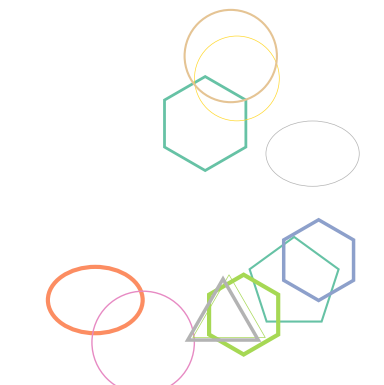[{"shape": "pentagon", "thickness": 1.5, "radius": 0.61, "center": [0.764, 0.263]}, {"shape": "hexagon", "thickness": 2, "radius": 0.61, "center": [0.533, 0.679]}, {"shape": "oval", "thickness": 3, "radius": 0.62, "center": [0.247, 0.221]}, {"shape": "hexagon", "thickness": 2.5, "radius": 0.52, "center": [0.828, 0.324]}, {"shape": "circle", "thickness": 1, "radius": 0.67, "center": [0.372, 0.111]}, {"shape": "triangle", "thickness": 0.5, "radius": 0.54, "center": [0.595, 0.178]}, {"shape": "hexagon", "thickness": 3, "radius": 0.52, "center": [0.633, 0.183]}, {"shape": "circle", "thickness": 0.5, "radius": 0.55, "center": [0.615, 0.796]}, {"shape": "circle", "thickness": 1.5, "radius": 0.6, "center": [0.599, 0.854]}, {"shape": "triangle", "thickness": 2.5, "radius": 0.53, "center": [0.579, 0.17]}, {"shape": "oval", "thickness": 0.5, "radius": 0.61, "center": [0.812, 0.601]}]